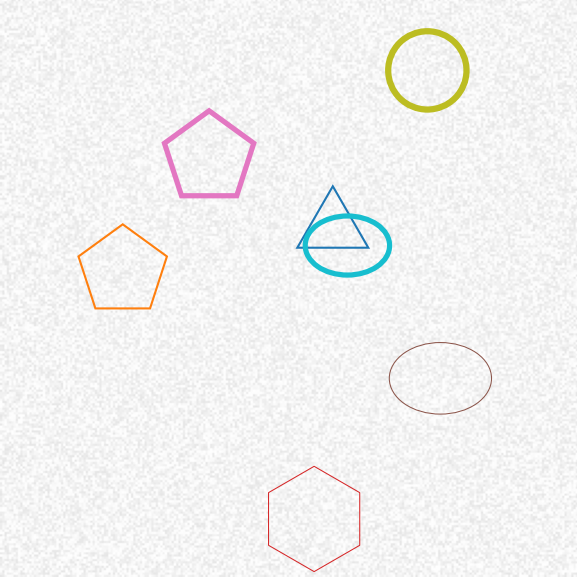[{"shape": "triangle", "thickness": 1, "radius": 0.35, "center": [0.576, 0.606]}, {"shape": "pentagon", "thickness": 1, "radius": 0.4, "center": [0.212, 0.53]}, {"shape": "hexagon", "thickness": 0.5, "radius": 0.46, "center": [0.544, 0.1]}, {"shape": "oval", "thickness": 0.5, "radius": 0.44, "center": [0.763, 0.344]}, {"shape": "pentagon", "thickness": 2.5, "radius": 0.41, "center": [0.362, 0.726]}, {"shape": "circle", "thickness": 3, "radius": 0.34, "center": [0.74, 0.877]}, {"shape": "oval", "thickness": 2.5, "radius": 0.37, "center": [0.602, 0.574]}]